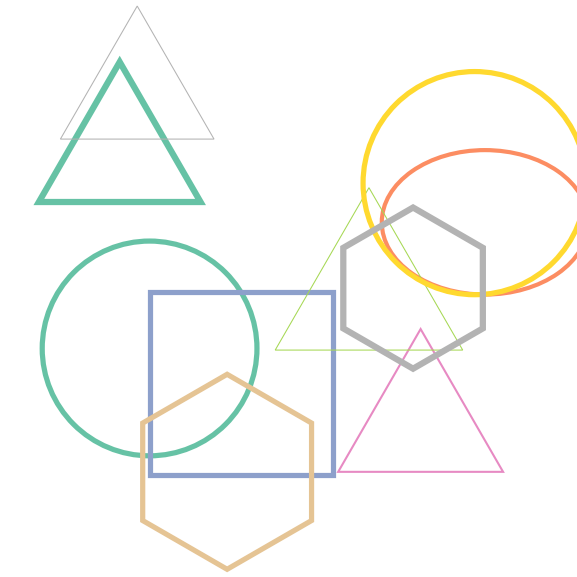[{"shape": "circle", "thickness": 2.5, "radius": 0.93, "center": [0.259, 0.396]}, {"shape": "triangle", "thickness": 3, "radius": 0.81, "center": [0.207, 0.73]}, {"shape": "oval", "thickness": 2, "radius": 0.89, "center": [0.84, 0.614]}, {"shape": "square", "thickness": 2.5, "radius": 0.79, "center": [0.419, 0.335]}, {"shape": "triangle", "thickness": 1, "radius": 0.82, "center": [0.728, 0.265]}, {"shape": "triangle", "thickness": 0.5, "radius": 0.94, "center": [0.639, 0.487]}, {"shape": "circle", "thickness": 2.5, "radius": 0.97, "center": [0.822, 0.682]}, {"shape": "hexagon", "thickness": 2.5, "radius": 0.84, "center": [0.393, 0.182]}, {"shape": "triangle", "thickness": 0.5, "radius": 0.77, "center": [0.238, 0.835]}, {"shape": "hexagon", "thickness": 3, "radius": 0.7, "center": [0.715, 0.5]}]